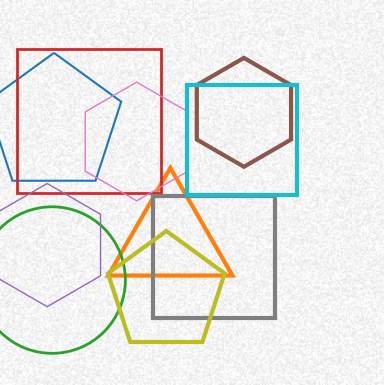[{"shape": "pentagon", "thickness": 1.5, "radius": 0.92, "center": [0.14, 0.679]}, {"shape": "triangle", "thickness": 3, "radius": 0.93, "center": [0.443, 0.377]}, {"shape": "circle", "thickness": 2, "radius": 0.95, "center": [0.135, 0.273]}, {"shape": "square", "thickness": 2, "radius": 0.94, "center": [0.232, 0.685]}, {"shape": "hexagon", "thickness": 1, "radius": 0.8, "center": [0.123, 0.363]}, {"shape": "hexagon", "thickness": 3, "radius": 0.71, "center": [0.634, 0.708]}, {"shape": "hexagon", "thickness": 1, "radius": 0.77, "center": [0.355, 0.632]}, {"shape": "square", "thickness": 3, "radius": 0.79, "center": [0.556, 0.332]}, {"shape": "pentagon", "thickness": 3, "radius": 0.8, "center": [0.432, 0.241]}, {"shape": "square", "thickness": 3, "radius": 0.71, "center": [0.628, 0.637]}]